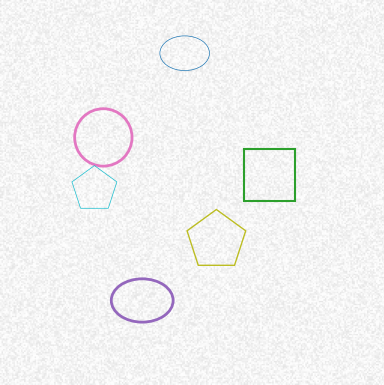[{"shape": "oval", "thickness": 0.5, "radius": 0.32, "center": [0.48, 0.862]}, {"shape": "square", "thickness": 1.5, "radius": 0.34, "center": [0.7, 0.546]}, {"shape": "oval", "thickness": 2, "radius": 0.4, "center": [0.369, 0.22]}, {"shape": "circle", "thickness": 2, "radius": 0.37, "center": [0.268, 0.643]}, {"shape": "pentagon", "thickness": 1, "radius": 0.4, "center": [0.562, 0.376]}, {"shape": "pentagon", "thickness": 0.5, "radius": 0.31, "center": [0.245, 0.509]}]